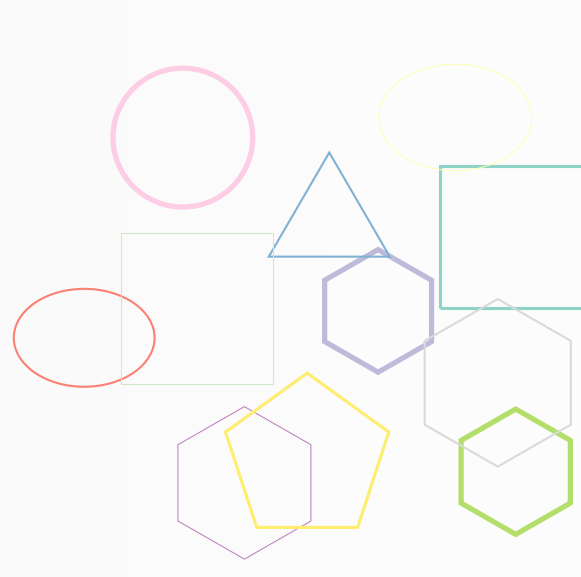[{"shape": "square", "thickness": 1.5, "radius": 0.61, "center": [0.879, 0.589]}, {"shape": "oval", "thickness": 0.5, "radius": 0.66, "center": [0.783, 0.796]}, {"shape": "hexagon", "thickness": 2.5, "radius": 0.53, "center": [0.651, 0.461]}, {"shape": "oval", "thickness": 1, "radius": 0.61, "center": [0.145, 0.414]}, {"shape": "triangle", "thickness": 1, "radius": 0.6, "center": [0.567, 0.615]}, {"shape": "hexagon", "thickness": 2.5, "radius": 0.54, "center": [0.887, 0.182]}, {"shape": "circle", "thickness": 2.5, "radius": 0.6, "center": [0.315, 0.761]}, {"shape": "hexagon", "thickness": 1, "radius": 0.73, "center": [0.856, 0.336]}, {"shape": "hexagon", "thickness": 0.5, "radius": 0.66, "center": [0.421, 0.163]}, {"shape": "square", "thickness": 0.5, "radius": 0.65, "center": [0.339, 0.465]}, {"shape": "pentagon", "thickness": 1.5, "radius": 0.74, "center": [0.528, 0.205]}]